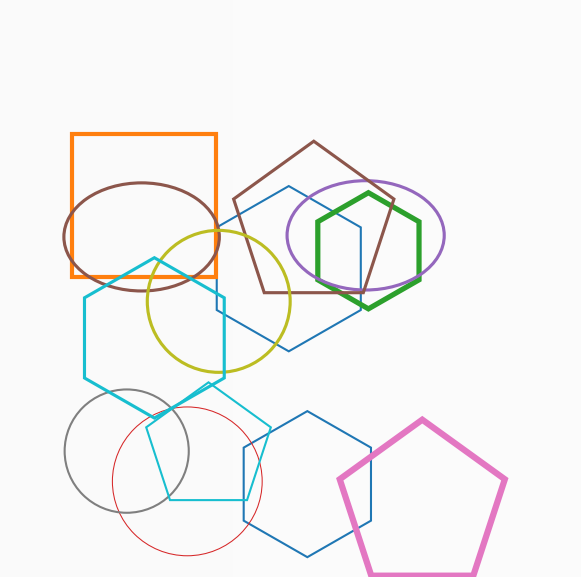[{"shape": "hexagon", "thickness": 1, "radius": 0.72, "center": [0.497, 0.534]}, {"shape": "hexagon", "thickness": 1, "radius": 0.63, "center": [0.529, 0.161]}, {"shape": "square", "thickness": 2, "radius": 0.62, "center": [0.247, 0.643]}, {"shape": "hexagon", "thickness": 2.5, "radius": 0.5, "center": [0.634, 0.565]}, {"shape": "circle", "thickness": 0.5, "radius": 0.64, "center": [0.322, 0.166]}, {"shape": "oval", "thickness": 1.5, "radius": 0.68, "center": [0.629, 0.592]}, {"shape": "oval", "thickness": 1.5, "radius": 0.67, "center": [0.244, 0.589]}, {"shape": "pentagon", "thickness": 1.5, "radius": 0.72, "center": [0.54, 0.61]}, {"shape": "pentagon", "thickness": 3, "radius": 0.75, "center": [0.727, 0.123]}, {"shape": "circle", "thickness": 1, "radius": 0.53, "center": [0.218, 0.218]}, {"shape": "circle", "thickness": 1.5, "radius": 0.61, "center": [0.376, 0.477]}, {"shape": "pentagon", "thickness": 1, "radius": 0.56, "center": [0.359, 0.224]}, {"shape": "hexagon", "thickness": 1.5, "radius": 0.69, "center": [0.266, 0.414]}]